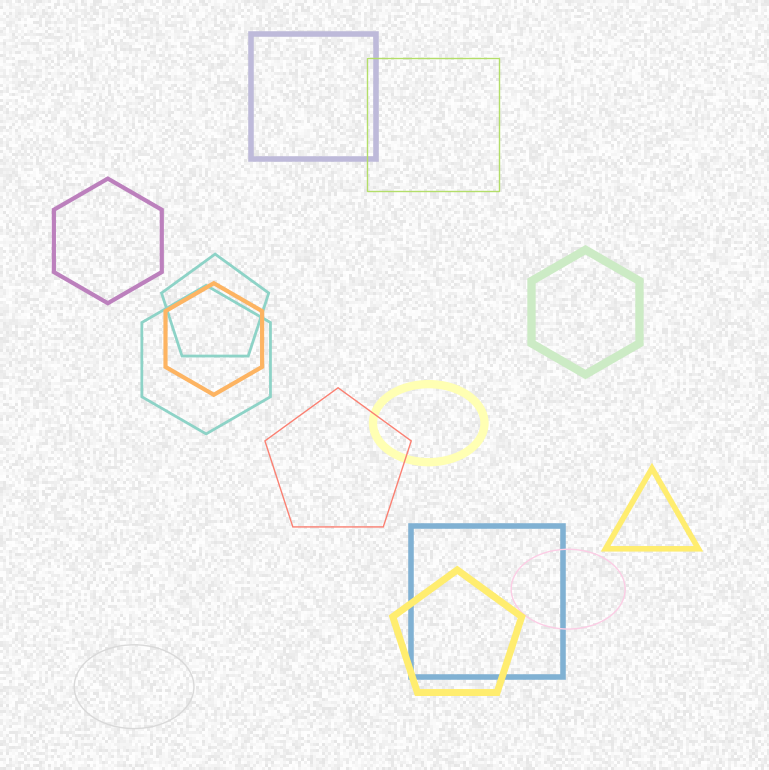[{"shape": "hexagon", "thickness": 1, "radius": 0.48, "center": [0.268, 0.533]}, {"shape": "pentagon", "thickness": 1, "radius": 0.37, "center": [0.279, 0.597]}, {"shape": "oval", "thickness": 3, "radius": 0.36, "center": [0.557, 0.45]}, {"shape": "square", "thickness": 2, "radius": 0.41, "center": [0.407, 0.875]}, {"shape": "pentagon", "thickness": 0.5, "radius": 0.5, "center": [0.439, 0.397]}, {"shape": "square", "thickness": 2, "radius": 0.49, "center": [0.633, 0.219]}, {"shape": "hexagon", "thickness": 1.5, "radius": 0.36, "center": [0.278, 0.56]}, {"shape": "square", "thickness": 0.5, "radius": 0.43, "center": [0.562, 0.839]}, {"shape": "oval", "thickness": 0.5, "radius": 0.37, "center": [0.738, 0.235]}, {"shape": "oval", "thickness": 0.5, "radius": 0.39, "center": [0.174, 0.108]}, {"shape": "hexagon", "thickness": 1.5, "radius": 0.4, "center": [0.14, 0.687]}, {"shape": "hexagon", "thickness": 3, "radius": 0.4, "center": [0.76, 0.595]}, {"shape": "pentagon", "thickness": 2.5, "radius": 0.44, "center": [0.594, 0.172]}, {"shape": "triangle", "thickness": 2, "radius": 0.35, "center": [0.847, 0.322]}]